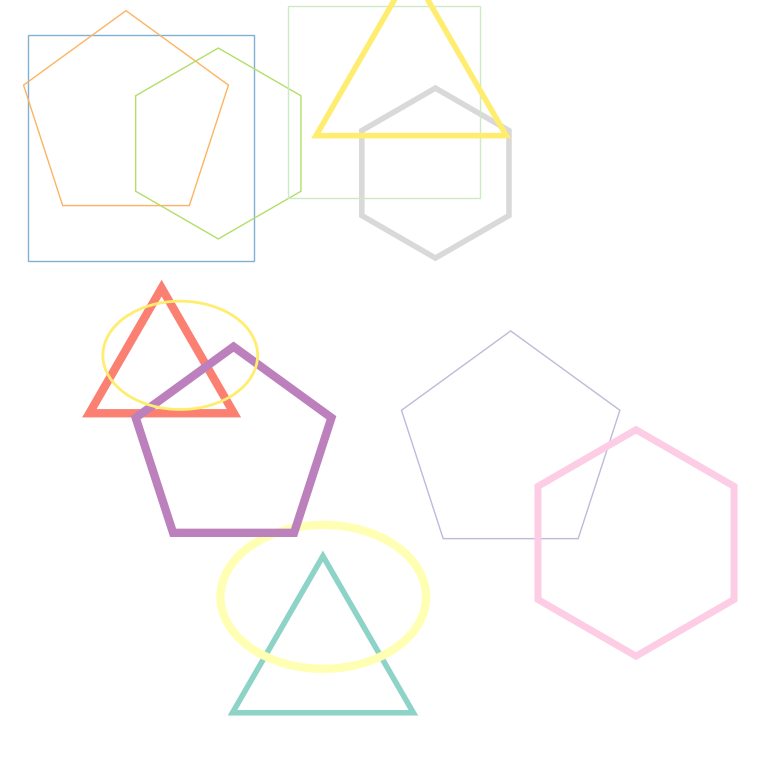[{"shape": "triangle", "thickness": 2, "radius": 0.68, "center": [0.419, 0.142]}, {"shape": "oval", "thickness": 3, "radius": 0.67, "center": [0.42, 0.225]}, {"shape": "pentagon", "thickness": 0.5, "radius": 0.75, "center": [0.663, 0.421]}, {"shape": "triangle", "thickness": 3, "radius": 0.54, "center": [0.21, 0.517]}, {"shape": "square", "thickness": 0.5, "radius": 0.73, "center": [0.183, 0.808]}, {"shape": "pentagon", "thickness": 0.5, "radius": 0.7, "center": [0.164, 0.846]}, {"shape": "hexagon", "thickness": 0.5, "radius": 0.62, "center": [0.284, 0.814]}, {"shape": "hexagon", "thickness": 2.5, "radius": 0.74, "center": [0.826, 0.295]}, {"shape": "hexagon", "thickness": 2, "radius": 0.55, "center": [0.565, 0.775]}, {"shape": "pentagon", "thickness": 3, "radius": 0.67, "center": [0.303, 0.416]}, {"shape": "square", "thickness": 0.5, "radius": 0.62, "center": [0.499, 0.867]}, {"shape": "oval", "thickness": 1, "radius": 0.5, "center": [0.234, 0.539]}, {"shape": "triangle", "thickness": 2, "radius": 0.71, "center": [0.534, 0.895]}]